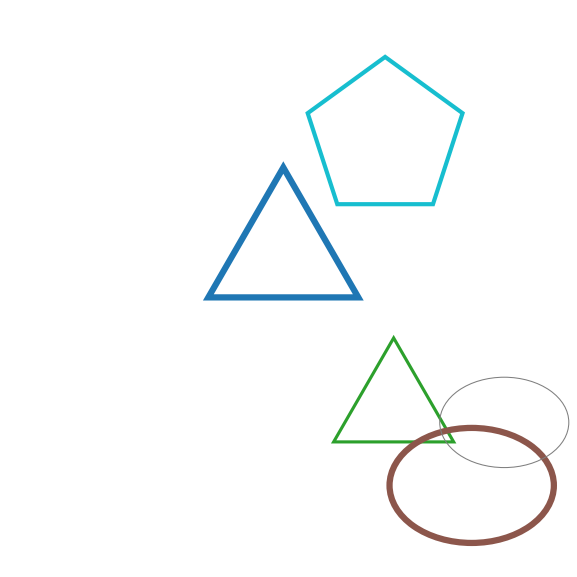[{"shape": "triangle", "thickness": 3, "radius": 0.75, "center": [0.491, 0.559]}, {"shape": "triangle", "thickness": 1.5, "radius": 0.6, "center": [0.682, 0.294]}, {"shape": "oval", "thickness": 3, "radius": 0.71, "center": [0.817, 0.159]}, {"shape": "oval", "thickness": 0.5, "radius": 0.56, "center": [0.873, 0.268]}, {"shape": "pentagon", "thickness": 2, "radius": 0.7, "center": [0.667, 0.76]}]